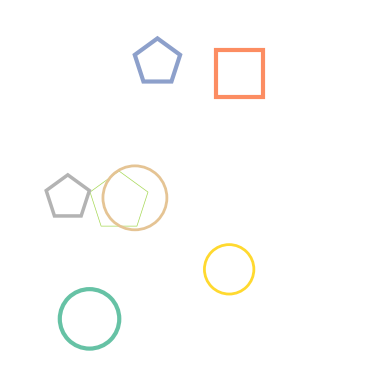[{"shape": "circle", "thickness": 3, "radius": 0.39, "center": [0.233, 0.172]}, {"shape": "square", "thickness": 3, "radius": 0.3, "center": [0.622, 0.809]}, {"shape": "pentagon", "thickness": 3, "radius": 0.31, "center": [0.409, 0.838]}, {"shape": "pentagon", "thickness": 0.5, "radius": 0.4, "center": [0.309, 0.477]}, {"shape": "circle", "thickness": 2, "radius": 0.32, "center": [0.595, 0.3]}, {"shape": "circle", "thickness": 2, "radius": 0.42, "center": [0.35, 0.486]}, {"shape": "pentagon", "thickness": 2.5, "radius": 0.29, "center": [0.176, 0.487]}]